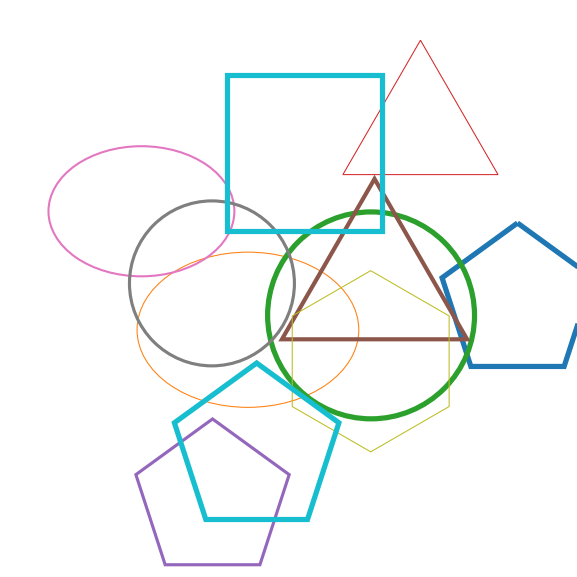[{"shape": "pentagon", "thickness": 2.5, "radius": 0.69, "center": [0.896, 0.476]}, {"shape": "oval", "thickness": 0.5, "radius": 0.96, "center": [0.429, 0.428]}, {"shape": "circle", "thickness": 2.5, "radius": 0.9, "center": [0.643, 0.453]}, {"shape": "triangle", "thickness": 0.5, "radius": 0.78, "center": [0.728, 0.774]}, {"shape": "pentagon", "thickness": 1.5, "radius": 0.7, "center": [0.368, 0.134]}, {"shape": "triangle", "thickness": 2, "radius": 0.93, "center": [0.649, 0.504]}, {"shape": "oval", "thickness": 1, "radius": 0.8, "center": [0.245, 0.633]}, {"shape": "circle", "thickness": 1.5, "radius": 0.71, "center": [0.367, 0.508]}, {"shape": "hexagon", "thickness": 0.5, "radius": 0.78, "center": [0.642, 0.374]}, {"shape": "square", "thickness": 2.5, "radius": 0.67, "center": [0.527, 0.734]}, {"shape": "pentagon", "thickness": 2.5, "radius": 0.75, "center": [0.444, 0.221]}]